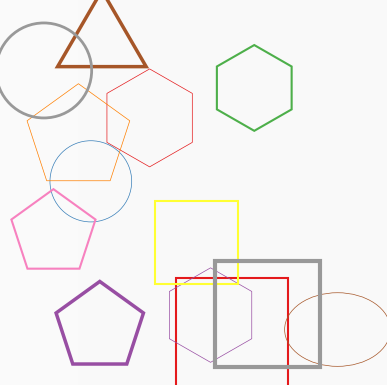[{"shape": "square", "thickness": 1.5, "radius": 0.72, "center": [0.598, 0.134]}, {"shape": "hexagon", "thickness": 0.5, "radius": 0.64, "center": [0.386, 0.694]}, {"shape": "circle", "thickness": 0.5, "radius": 0.53, "center": [0.234, 0.529]}, {"shape": "hexagon", "thickness": 1.5, "radius": 0.56, "center": [0.656, 0.772]}, {"shape": "hexagon", "thickness": 0.5, "radius": 0.61, "center": [0.543, 0.182]}, {"shape": "pentagon", "thickness": 2.5, "radius": 0.59, "center": [0.257, 0.15]}, {"shape": "pentagon", "thickness": 0.5, "radius": 0.7, "center": [0.202, 0.643]}, {"shape": "square", "thickness": 1.5, "radius": 0.54, "center": [0.507, 0.37]}, {"shape": "triangle", "thickness": 2.5, "radius": 0.66, "center": [0.263, 0.893]}, {"shape": "oval", "thickness": 0.5, "radius": 0.68, "center": [0.871, 0.144]}, {"shape": "pentagon", "thickness": 1.5, "radius": 0.57, "center": [0.138, 0.395]}, {"shape": "square", "thickness": 3, "radius": 0.68, "center": [0.691, 0.184]}, {"shape": "circle", "thickness": 2, "radius": 0.62, "center": [0.113, 0.817]}]